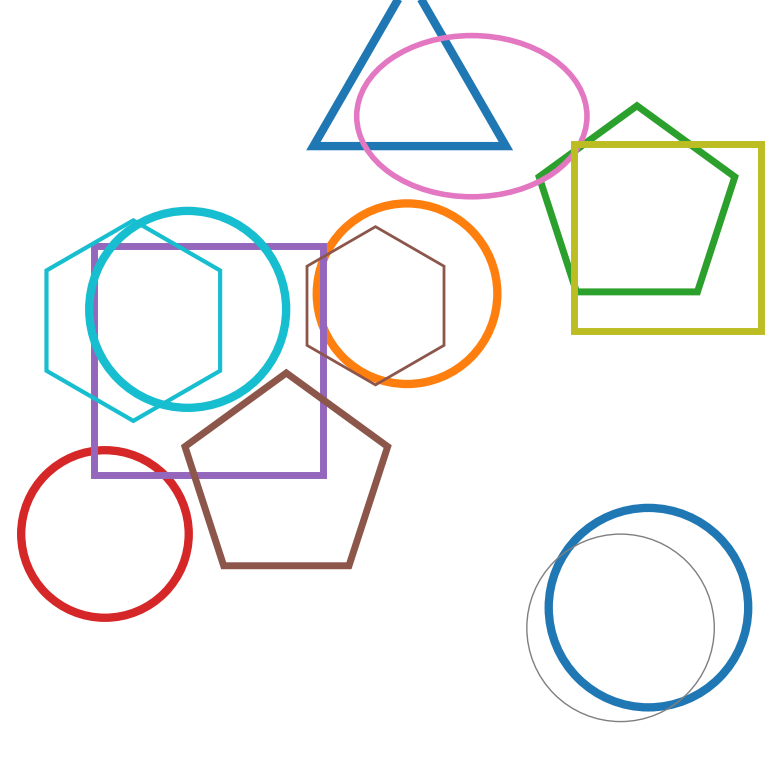[{"shape": "triangle", "thickness": 3, "radius": 0.72, "center": [0.532, 0.882]}, {"shape": "circle", "thickness": 3, "radius": 0.65, "center": [0.842, 0.211]}, {"shape": "circle", "thickness": 3, "radius": 0.59, "center": [0.529, 0.619]}, {"shape": "pentagon", "thickness": 2.5, "radius": 0.67, "center": [0.827, 0.729]}, {"shape": "circle", "thickness": 3, "radius": 0.54, "center": [0.136, 0.307]}, {"shape": "square", "thickness": 2.5, "radius": 0.74, "center": [0.271, 0.532]}, {"shape": "hexagon", "thickness": 1, "radius": 0.51, "center": [0.488, 0.603]}, {"shape": "pentagon", "thickness": 2.5, "radius": 0.69, "center": [0.372, 0.377]}, {"shape": "oval", "thickness": 2, "radius": 0.75, "center": [0.613, 0.849]}, {"shape": "circle", "thickness": 0.5, "radius": 0.61, "center": [0.806, 0.185]}, {"shape": "square", "thickness": 2.5, "radius": 0.61, "center": [0.867, 0.691]}, {"shape": "hexagon", "thickness": 1.5, "radius": 0.65, "center": [0.173, 0.584]}, {"shape": "circle", "thickness": 3, "radius": 0.64, "center": [0.244, 0.598]}]